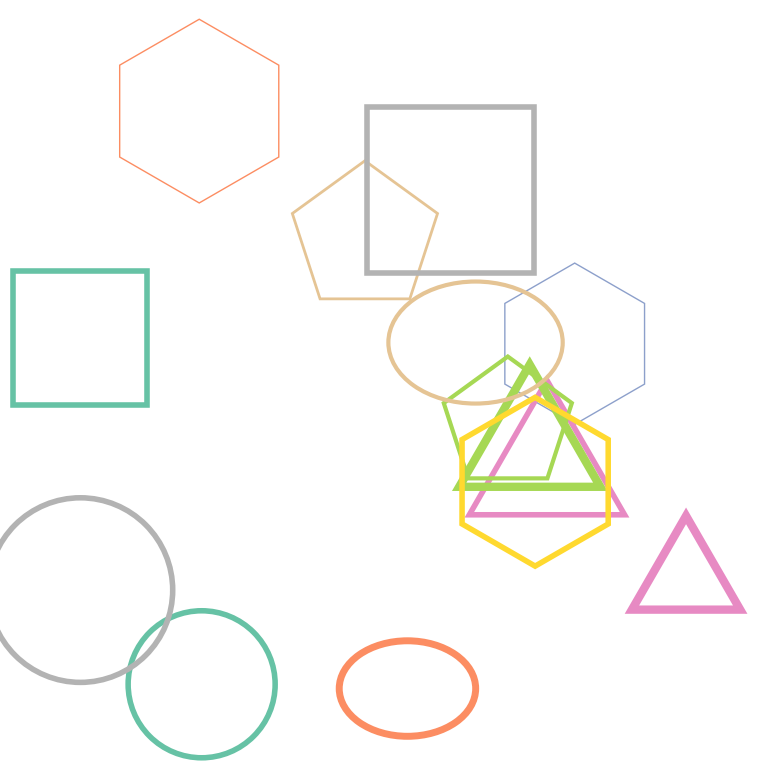[{"shape": "circle", "thickness": 2, "radius": 0.48, "center": [0.262, 0.111]}, {"shape": "square", "thickness": 2, "radius": 0.43, "center": [0.103, 0.562]}, {"shape": "hexagon", "thickness": 0.5, "radius": 0.6, "center": [0.259, 0.856]}, {"shape": "oval", "thickness": 2.5, "radius": 0.44, "center": [0.529, 0.106]}, {"shape": "hexagon", "thickness": 0.5, "radius": 0.52, "center": [0.746, 0.554]}, {"shape": "triangle", "thickness": 2, "radius": 0.58, "center": [0.71, 0.39]}, {"shape": "triangle", "thickness": 3, "radius": 0.41, "center": [0.891, 0.249]}, {"shape": "triangle", "thickness": 3, "radius": 0.53, "center": [0.688, 0.421]}, {"shape": "pentagon", "thickness": 1.5, "radius": 0.44, "center": [0.66, 0.449]}, {"shape": "hexagon", "thickness": 2, "radius": 0.55, "center": [0.695, 0.374]}, {"shape": "pentagon", "thickness": 1, "radius": 0.5, "center": [0.474, 0.692]}, {"shape": "oval", "thickness": 1.5, "radius": 0.57, "center": [0.618, 0.555]}, {"shape": "square", "thickness": 2, "radius": 0.54, "center": [0.585, 0.753]}, {"shape": "circle", "thickness": 2, "radius": 0.6, "center": [0.104, 0.234]}]